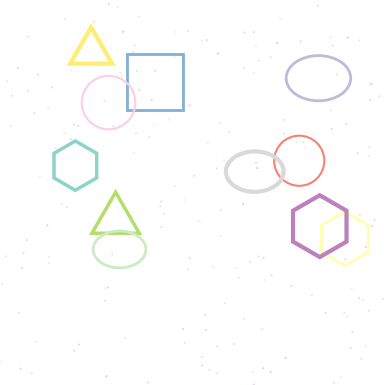[{"shape": "hexagon", "thickness": 2.5, "radius": 0.32, "center": [0.196, 0.57]}, {"shape": "hexagon", "thickness": 2, "radius": 0.35, "center": [0.896, 0.38]}, {"shape": "oval", "thickness": 2, "radius": 0.42, "center": [0.827, 0.797]}, {"shape": "circle", "thickness": 1.5, "radius": 0.33, "center": [0.777, 0.582]}, {"shape": "square", "thickness": 2, "radius": 0.36, "center": [0.403, 0.788]}, {"shape": "triangle", "thickness": 2.5, "radius": 0.35, "center": [0.3, 0.43]}, {"shape": "circle", "thickness": 1.5, "radius": 0.35, "center": [0.282, 0.734]}, {"shape": "oval", "thickness": 3, "radius": 0.37, "center": [0.662, 0.554]}, {"shape": "hexagon", "thickness": 3, "radius": 0.4, "center": [0.831, 0.413]}, {"shape": "oval", "thickness": 2, "radius": 0.34, "center": [0.311, 0.352]}, {"shape": "triangle", "thickness": 3, "radius": 0.32, "center": [0.237, 0.866]}]